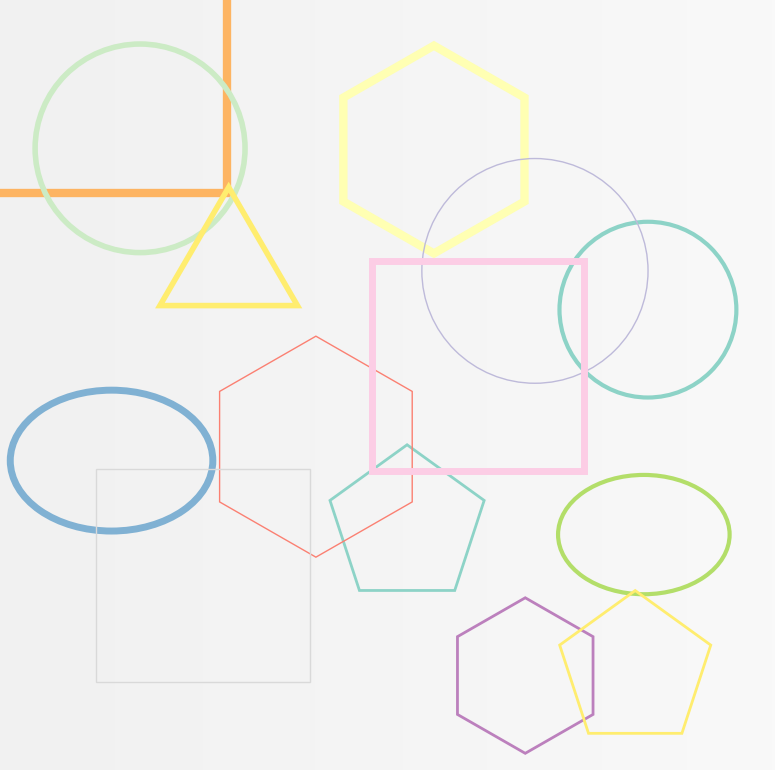[{"shape": "pentagon", "thickness": 1, "radius": 0.52, "center": [0.525, 0.318]}, {"shape": "circle", "thickness": 1.5, "radius": 0.57, "center": [0.836, 0.598]}, {"shape": "hexagon", "thickness": 3, "radius": 0.67, "center": [0.56, 0.806]}, {"shape": "circle", "thickness": 0.5, "radius": 0.73, "center": [0.69, 0.648]}, {"shape": "hexagon", "thickness": 0.5, "radius": 0.72, "center": [0.408, 0.42]}, {"shape": "oval", "thickness": 2.5, "radius": 0.65, "center": [0.144, 0.402]}, {"shape": "square", "thickness": 3, "radius": 0.74, "center": [0.144, 0.898]}, {"shape": "oval", "thickness": 1.5, "radius": 0.55, "center": [0.831, 0.306]}, {"shape": "square", "thickness": 2.5, "radius": 0.68, "center": [0.616, 0.525]}, {"shape": "square", "thickness": 0.5, "radius": 0.69, "center": [0.262, 0.253]}, {"shape": "hexagon", "thickness": 1, "radius": 0.51, "center": [0.678, 0.123]}, {"shape": "circle", "thickness": 2, "radius": 0.68, "center": [0.181, 0.807]}, {"shape": "triangle", "thickness": 2, "radius": 0.51, "center": [0.295, 0.654]}, {"shape": "pentagon", "thickness": 1, "radius": 0.51, "center": [0.82, 0.131]}]